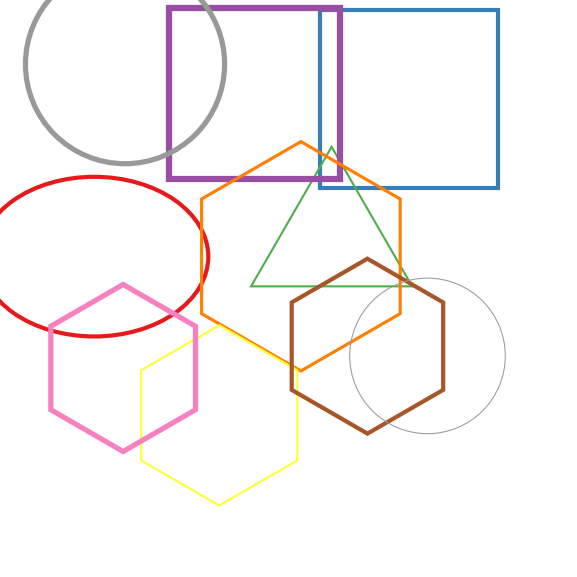[{"shape": "oval", "thickness": 2, "radius": 0.99, "center": [0.163, 0.555]}, {"shape": "square", "thickness": 2, "radius": 0.77, "center": [0.708, 0.828]}, {"shape": "triangle", "thickness": 1, "radius": 0.81, "center": [0.574, 0.584]}, {"shape": "square", "thickness": 3, "radius": 0.74, "center": [0.442, 0.838]}, {"shape": "hexagon", "thickness": 1.5, "radius": 0.99, "center": [0.521, 0.555]}, {"shape": "hexagon", "thickness": 1, "radius": 0.78, "center": [0.38, 0.28]}, {"shape": "hexagon", "thickness": 2, "radius": 0.76, "center": [0.636, 0.4]}, {"shape": "hexagon", "thickness": 2.5, "radius": 0.72, "center": [0.213, 0.362]}, {"shape": "circle", "thickness": 0.5, "radius": 0.67, "center": [0.74, 0.383]}, {"shape": "circle", "thickness": 2.5, "radius": 0.86, "center": [0.217, 0.888]}]